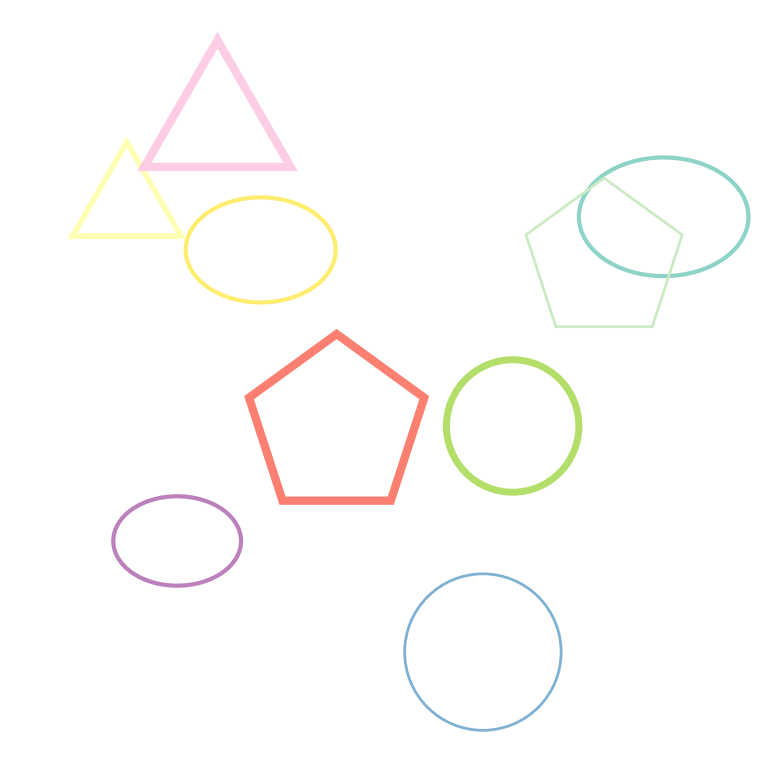[{"shape": "oval", "thickness": 1.5, "radius": 0.55, "center": [0.862, 0.718]}, {"shape": "triangle", "thickness": 2, "radius": 0.41, "center": [0.165, 0.734]}, {"shape": "pentagon", "thickness": 3, "radius": 0.6, "center": [0.437, 0.447]}, {"shape": "circle", "thickness": 1, "radius": 0.51, "center": [0.627, 0.153]}, {"shape": "circle", "thickness": 2.5, "radius": 0.43, "center": [0.666, 0.447]}, {"shape": "triangle", "thickness": 3, "radius": 0.55, "center": [0.282, 0.838]}, {"shape": "oval", "thickness": 1.5, "radius": 0.41, "center": [0.23, 0.297]}, {"shape": "pentagon", "thickness": 1, "radius": 0.53, "center": [0.785, 0.662]}, {"shape": "oval", "thickness": 1.5, "radius": 0.49, "center": [0.339, 0.675]}]